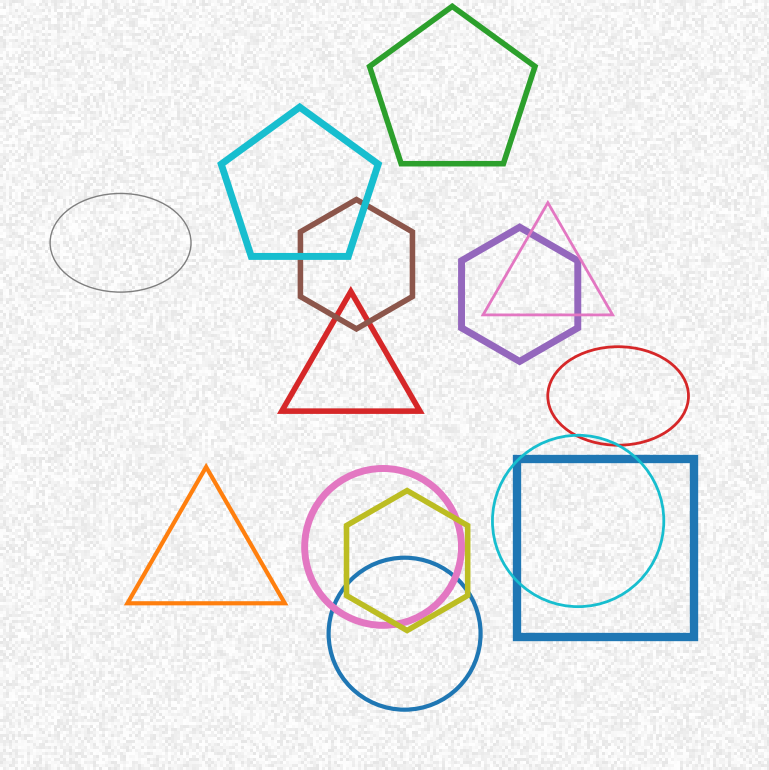[{"shape": "square", "thickness": 3, "radius": 0.58, "center": [0.786, 0.288]}, {"shape": "circle", "thickness": 1.5, "radius": 0.49, "center": [0.525, 0.177]}, {"shape": "triangle", "thickness": 1.5, "radius": 0.59, "center": [0.268, 0.276]}, {"shape": "pentagon", "thickness": 2, "radius": 0.56, "center": [0.587, 0.879]}, {"shape": "oval", "thickness": 1, "radius": 0.46, "center": [0.803, 0.486]}, {"shape": "triangle", "thickness": 2, "radius": 0.52, "center": [0.456, 0.518]}, {"shape": "hexagon", "thickness": 2.5, "radius": 0.44, "center": [0.675, 0.618]}, {"shape": "hexagon", "thickness": 2, "radius": 0.42, "center": [0.463, 0.657]}, {"shape": "triangle", "thickness": 1, "radius": 0.49, "center": [0.711, 0.64]}, {"shape": "circle", "thickness": 2.5, "radius": 0.51, "center": [0.497, 0.29]}, {"shape": "oval", "thickness": 0.5, "radius": 0.46, "center": [0.157, 0.685]}, {"shape": "hexagon", "thickness": 2, "radius": 0.45, "center": [0.529, 0.272]}, {"shape": "pentagon", "thickness": 2.5, "radius": 0.54, "center": [0.389, 0.754]}, {"shape": "circle", "thickness": 1, "radius": 0.56, "center": [0.751, 0.323]}]